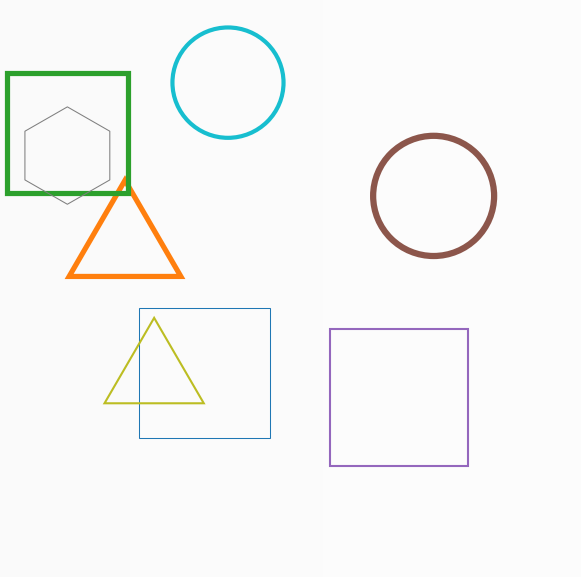[{"shape": "square", "thickness": 0.5, "radius": 0.56, "center": [0.352, 0.353]}, {"shape": "triangle", "thickness": 2.5, "radius": 0.55, "center": [0.215, 0.576]}, {"shape": "square", "thickness": 2.5, "radius": 0.52, "center": [0.116, 0.768]}, {"shape": "square", "thickness": 1, "radius": 0.59, "center": [0.687, 0.311]}, {"shape": "circle", "thickness": 3, "radius": 0.52, "center": [0.746, 0.66]}, {"shape": "hexagon", "thickness": 0.5, "radius": 0.42, "center": [0.116, 0.73]}, {"shape": "triangle", "thickness": 1, "radius": 0.49, "center": [0.265, 0.35]}, {"shape": "circle", "thickness": 2, "radius": 0.48, "center": [0.392, 0.856]}]